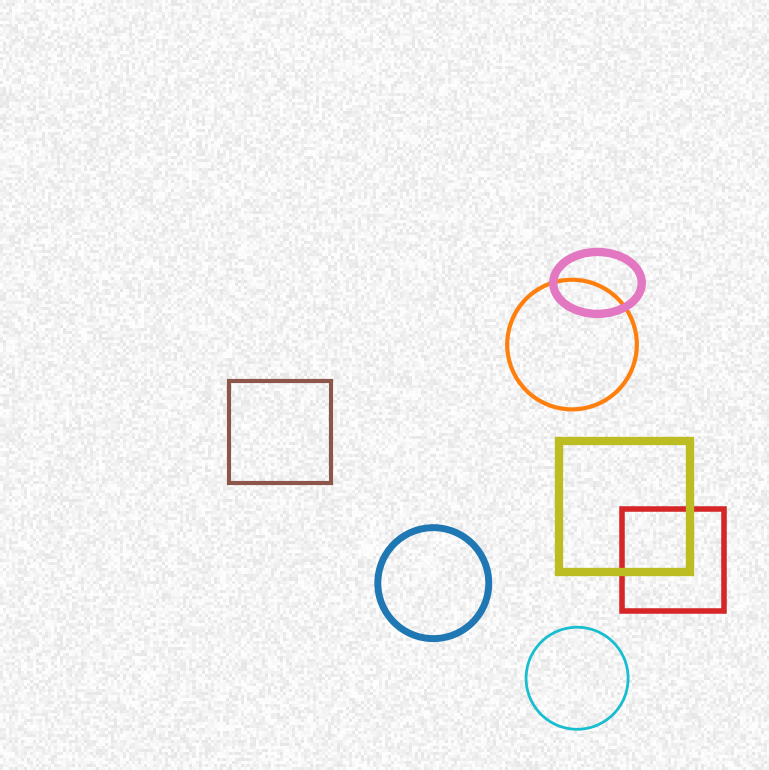[{"shape": "circle", "thickness": 2.5, "radius": 0.36, "center": [0.563, 0.243]}, {"shape": "circle", "thickness": 1.5, "radius": 0.42, "center": [0.743, 0.553]}, {"shape": "square", "thickness": 2, "radius": 0.33, "center": [0.874, 0.273]}, {"shape": "square", "thickness": 1.5, "radius": 0.33, "center": [0.364, 0.439]}, {"shape": "oval", "thickness": 3, "radius": 0.29, "center": [0.776, 0.633]}, {"shape": "square", "thickness": 3, "radius": 0.43, "center": [0.811, 0.342]}, {"shape": "circle", "thickness": 1, "radius": 0.33, "center": [0.749, 0.119]}]